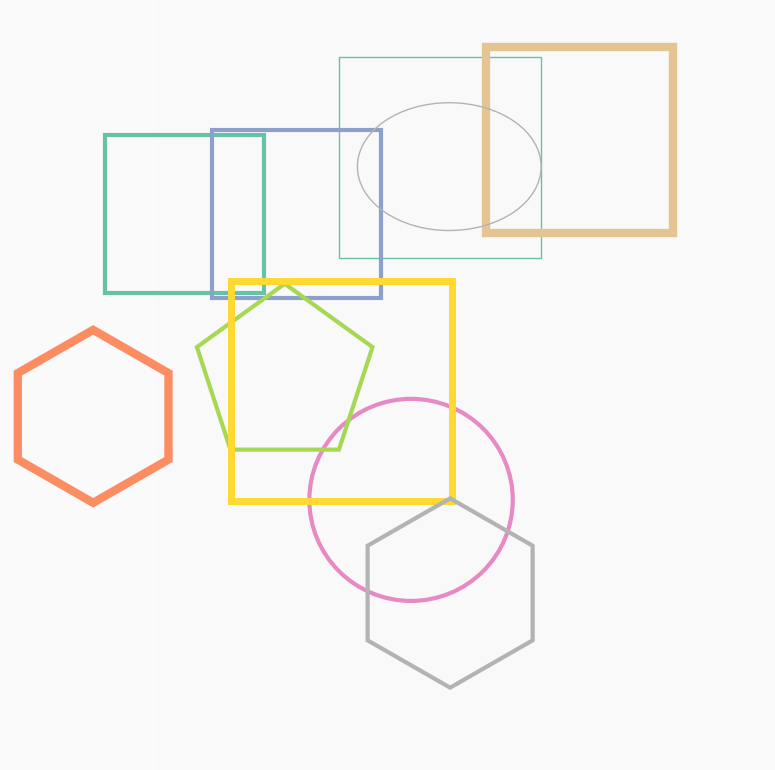[{"shape": "square", "thickness": 1.5, "radius": 0.51, "center": [0.238, 0.722]}, {"shape": "square", "thickness": 0.5, "radius": 0.65, "center": [0.568, 0.795]}, {"shape": "hexagon", "thickness": 3, "radius": 0.56, "center": [0.12, 0.459]}, {"shape": "square", "thickness": 1.5, "radius": 0.55, "center": [0.383, 0.722]}, {"shape": "circle", "thickness": 1.5, "radius": 0.66, "center": [0.53, 0.351]}, {"shape": "pentagon", "thickness": 1.5, "radius": 0.6, "center": [0.367, 0.512]}, {"shape": "square", "thickness": 2.5, "radius": 0.71, "center": [0.441, 0.492]}, {"shape": "square", "thickness": 3, "radius": 0.6, "center": [0.748, 0.818]}, {"shape": "hexagon", "thickness": 1.5, "radius": 0.61, "center": [0.581, 0.23]}, {"shape": "oval", "thickness": 0.5, "radius": 0.59, "center": [0.58, 0.784]}]